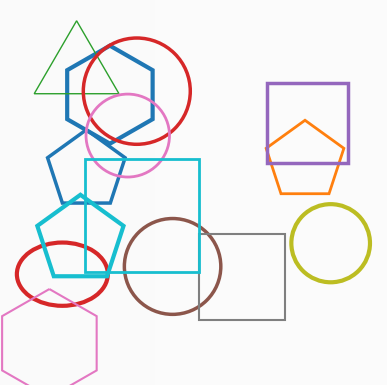[{"shape": "pentagon", "thickness": 2.5, "radius": 0.53, "center": [0.223, 0.558]}, {"shape": "hexagon", "thickness": 3, "radius": 0.64, "center": [0.284, 0.754]}, {"shape": "pentagon", "thickness": 2, "radius": 0.53, "center": [0.787, 0.582]}, {"shape": "triangle", "thickness": 1, "radius": 0.63, "center": [0.198, 0.82]}, {"shape": "circle", "thickness": 2.5, "radius": 0.69, "center": [0.353, 0.763]}, {"shape": "oval", "thickness": 3, "radius": 0.59, "center": [0.161, 0.288]}, {"shape": "square", "thickness": 2.5, "radius": 0.52, "center": [0.793, 0.681]}, {"shape": "circle", "thickness": 2.5, "radius": 0.62, "center": [0.445, 0.308]}, {"shape": "hexagon", "thickness": 1.5, "radius": 0.7, "center": [0.127, 0.108]}, {"shape": "circle", "thickness": 2, "radius": 0.54, "center": [0.33, 0.648]}, {"shape": "square", "thickness": 1.5, "radius": 0.56, "center": [0.624, 0.28]}, {"shape": "circle", "thickness": 3, "radius": 0.51, "center": [0.853, 0.368]}, {"shape": "square", "thickness": 2, "radius": 0.74, "center": [0.366, 0.44]}, {"shape": "pentagon", "thickness": 3, "radius": 0.58, "center": [0.208, 0.377]}]